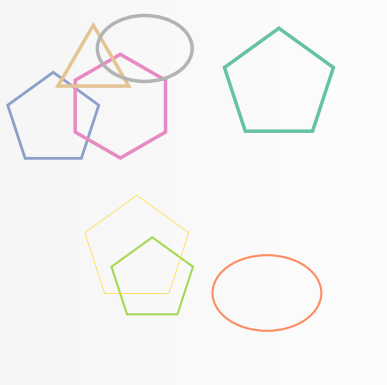[{"shape": "pentagon", "thickness": 2.5, "radius": 0.74, "center": [0.72, 0.779]}, {"shape": "oval", "thickness": 1.5, "radius": 0.7, "center": [0.689, 0.239]}, {"shape": "pentagon", "thickness": 2, "radius": 0.62, "center": [0.137, 0.689]}, {"shape": "hexagon", "thickness": 2.5, "radius": 0.67, "center": [0.311, 0.724]}, {"shape": "pentagon", "thickness": 1.5, "radius": 0.55, "center": [0.393, 0.273]}, {"shape": "pentagon", "thickness": 0.5, "radius": 0.7, "center": [0.353, 0.352]}, {"shape": "triangle", "thickness": 2.5, "radius": 0.53, "center": [0.241, 0.829]}, {"shape": "oval", "thickness": 2.5, "radius": 0.61, "center": [0.374, 0.874]}]